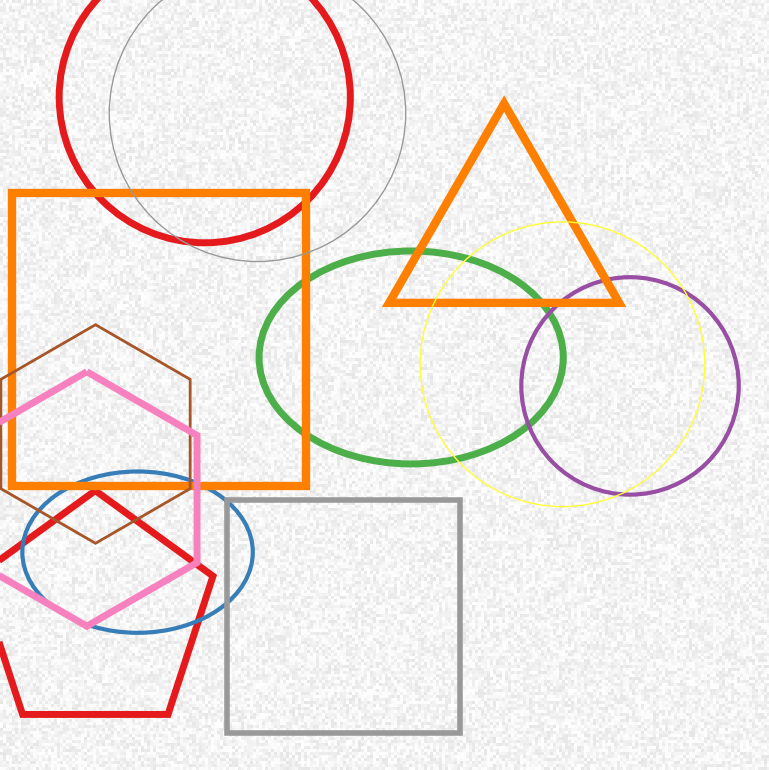[{"shape": "circle", "thickness": 2.5, "radius": 0.95, "center": [0.266, 0.874]}, {"shape": "pentagon", "thickness": 2.5, "radius": 0.8, "center": [0.124, 0.202]}, {"shape": "oval", "thickness": 1.5, "radius": 0.75, "center": [0.179, 0.283]}, {"shape": "oval", "thickness": 2.5, "radius": 0.99, "center": [0.534, 0.536]}, {"shape": "circle", "thickness": 1.5, "radius": 0.71, "center": [0.818, 0.499]}, {"shape": "square", "thickness": 3, "radius": 0.95, "center": [0.207, 0.559]}, {"shape": "triangle", "thickness": 3, "radius": 0.86, "center": [0.655, 0.693]}, {"shape": "circle", "thickness": 0.5, "radius": 0.92, "center": [0.731, 0.527]}, {"shape": "hexagon", "thickness": 1, "radius": 0.71, "center": [0.124, 0.436]}, {"shape": "hexagon", "thickness": 2.5, "radius": 0.83, "center": [0.113, 0.352]}, {"shape": "square", "thickness": 2, "radius": 0.76, "center": [0.447, 0.199]}, {"shape": "circle", "thickness": 0.5, "radius": 0.96, "center": [0.334, 0.853]}]